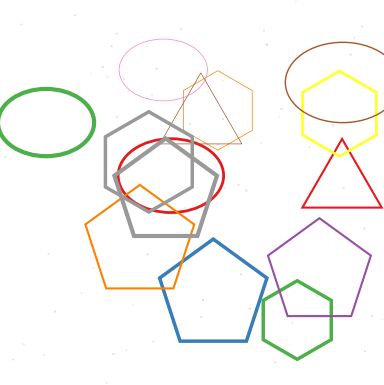[{"shape": "oval", "thickness": 2, "radius": 0.68, "center": [0.444, 0.544]}, {"shape": "triangle", "thickness": 1.5, "radius": 0.59, "center": [0.889, 0.52]}, {"shape": "pentagon", "thickness": 2.5, "radius": 0.73, "center": [0.554, 0.232]}, {"shape": "hexagon", "thickness": 2.5, "radius": 0.51, "center": [0.772, 0.169]}, {"shape": "oval", "thickness": 3, "radius": 0.62, "center": [0.12, 0.682]}, {"shape": "pentagon", "thickness": 1.5, "radius": 0.7, "center": [0.83, 0.293]}, {"shape": "hexagon", "thickness": 0.5, "radius": 0.52, "center": [0.566, 0.713]}, {"shape": "pentagon", "thickness": 1.5, "radius": 0.74, "center": [0.363, 0.371]}, {"shape": "hexagon", "thickness": 2, "radius": 0.55, "center": [0.882, 0.705]}, {"shape": "triangle", "thickness": 0.5, "radius": 0.62, "center": [0.522, 0.688]}, {"shape": "oval", "thickness": 1, "radius": 0.75, "center": [0.89, 0.786]}, {"shape": "oval", "thickness": 0.5, "radius": 0.57, "center": [0.424, 0.818]}, {"shape": "hexagon", "thickness": 2.5, "radius": 0.65, "center": [0.387, 0.58]}, {"shape": "pentagon", "thickness": 3, "radius": 0.7, "center": [0.43, 0.5]}]